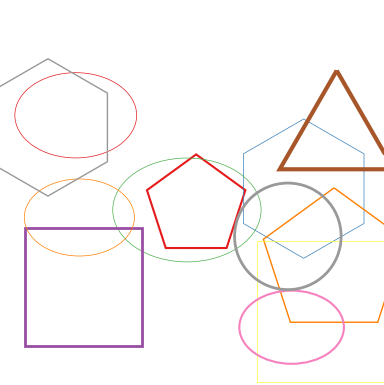[{"shape": "pentagon", "thickness": 1.5, "radius": 0.67, "center": [0.51, 0.465]}, {"shape": "oval", "thickness": 0.5, "radius": 0.79, "center": [0.197, 0.701]}, {"shape": "hexagon", "thickness": 0.5, "radius": 0.9, "center": [0.789, 0.51]}, {"shape": "oval", "thickness": 0.5, "radius": 0.96, "center": [0.485, 0.455]}, {"shape": "square", "thickness": 2, "radius": 0.76, "center": [0.217, 0.255]}, {"shape": "oval", "thickness": 0.5, "radius": 0.71, "center": [0.206, 0.435]}, {"shape": "pentagon", "thickness": 1, "radius": 0.96, "center": [0.868, 0.319]}, {"shape": "square", "thickness": 0.5, "radius": 0.92, "center": [0.851, 0.191]}, {"shape": "triangle", "thickness": 3, "radius": 0.85, "center": [0.875, 0.646]}, {"shape": "oval", "thickness": 1.5, "radius": 0.68, "center": [0.757, 0.15]}, {"shape": "hexagon", "thickness": 1, "radius": 0.89, "center": [0.125, 0.669]}, {"shape": "circle", "thickness": 2, "radius": 0.69, "center": [0.748, 0.386]}]